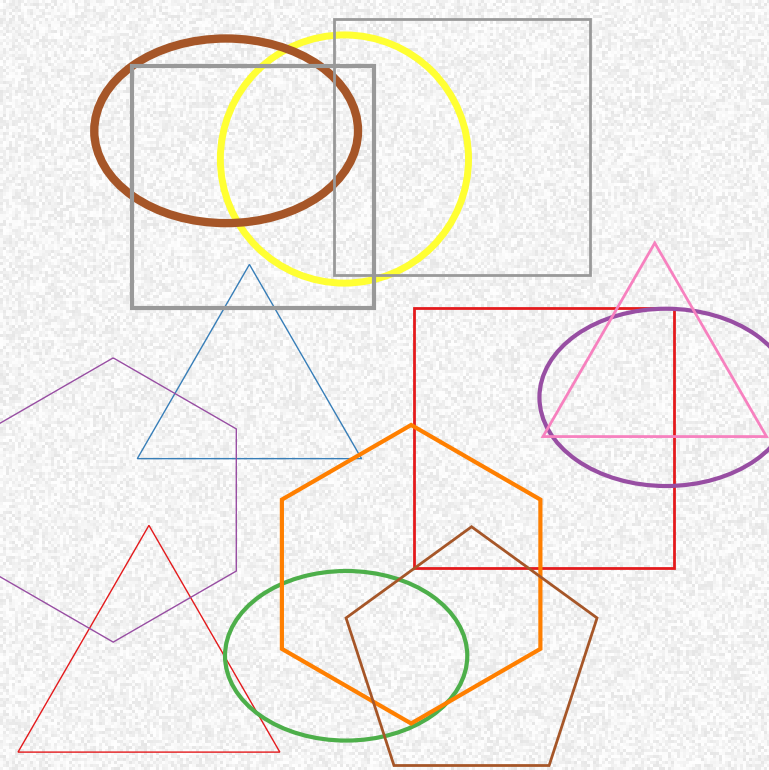[{"shape": "triangle", "thickness": 0.5, "radius": 0.98, "center": [0.193, 0.121]}, {"shape": "square", "thickness": 1, "radius": 0.84, "center": [0.706, 0.431]}, {"shape": "triangle", "thickness": 0.5, "radius": 0.84, "center": [0.324, 0.488]}, {"shape": "oval", "thickness": 1.5, "radius": 0.79, "center": [0.45, 0.148]}, {"shape": "oval", "thickness": 1.5, "radius": 0.82, "center": [0.865, 0.484]}, {"shape": "hexagon", "thickness": 0.5, "radius": 0.92, "center": [0.147, 0.351]}, {"shape": "hexagon", "thickness": 1.5, "radius": 0.97, "center": [0.534, 0.254]}, {"shape": "circle", "thickness": 2.5, "radius": 0.81, "center": [0.447, 0.793]}, {"shape": "pentagon", "thickness": 1, "radius": 0.86, "center": [0.612, 0.144]}, {"shape": "oval", "thickness": 3, "radius": 0.86, "center": [0.294, 0.83]}, {"shape": "triangle", "thickness": 1, "radius": 0.84, "center": [0.85, 0.517]}, {"shape": "square", "thickness": 1.5, "radius": 0.79, "center": [0.328, 0.757]}, {"shape": "square", "thickness": 1, "radius": 0.83, "center": [0.599, 0.809]}]